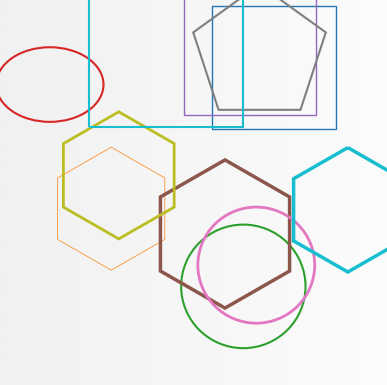[{"shape": "square", "thickness": 1, "radius": 0.8, "center": [0.707, 0.826]}, {"shape": "hexagon", "thickness": 0.5, "radius": 0.8, "center": [0.287, 0.458]}, {"shape": "circle", "thickness": 1.5, "radius": 0.8, "center": [0.628, 0.256]}, {"shape": "oval", "thickness": 1.5, "radius": 0.69, "center": [0.129, 0.78]}, {"shape": "square", "thickness": 1, "radius": 0.85, "center": [0.645, 0.872]}, {"shape": "hexagon", "thickness": 2.5, "radius": 0.96, "center": [0.581, 0.392]}, {"shape": "circle", "thickness": 2, "radius": 0.75, "center": [0.661, 0.311]}, {"shape": "pentagon", "thickness": 1.5, "radius": 0.9, "center": [0.67, 0.86]}, {"shape": "hexagon", "thickness": 2, "radius": 0.83, "center": [0.307, 0.545]}, {"shape": "hexagon", "thickness": 2.5, "radius": 0.81, "center": [0.898, 0.455]}, {"shape": "square", "thickness": 1.5, "radius": 0.99, "center": [0.427, 0.869]}]